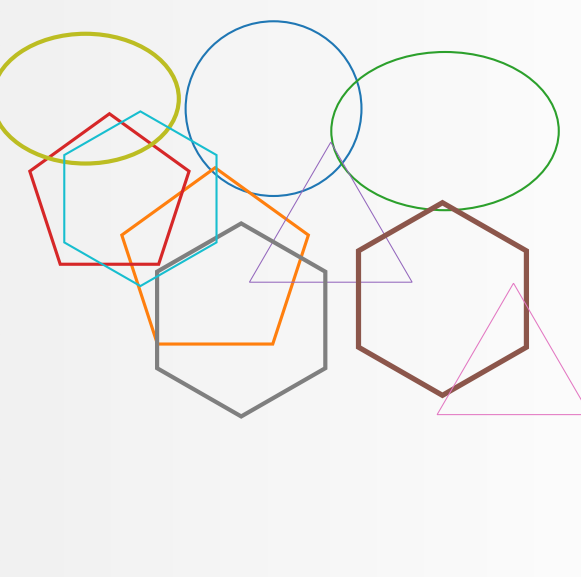[{"shape": "circle", "thickness": 1, "radius": 0.76, "center": [0.471, 0.811]}, {"shape": "pentagon", "thickness": 1.5, "radius": 0.84, "center": [0.37, 0.54]}, {"shape": "oval", "thickness": 1, "radius": 0.98, "center": [0.766, 0.772]}, {"shape": "pentagon", "thickness": 1.5, "radius": 0.72, "center": [0.188, 0.658]}, {"shape": "triangle", "thickness": 0.5, "radius": 0.81, "center": [0.569, 0.591]}, {"shape": "hexagon", "thickness": 2.5, "radius": 0.83, "center": [0.761, 0.481]}, {"shape": "triangle", "thickness": 0.5, "radius": 0.76, "center": [0.883, 0.357]}, {"shape": "hexagon", "thickness": 2, "radius": 0.84, "center": [0.415, 0.445]}, {"shape": "oval", "thickness": 2, "radius": 0.8, "center": [0.147, 0.828]}, {"shape": "hexagon", "thickness": 1, "radius": 0.76, "center": [0.242, 0.655]}]